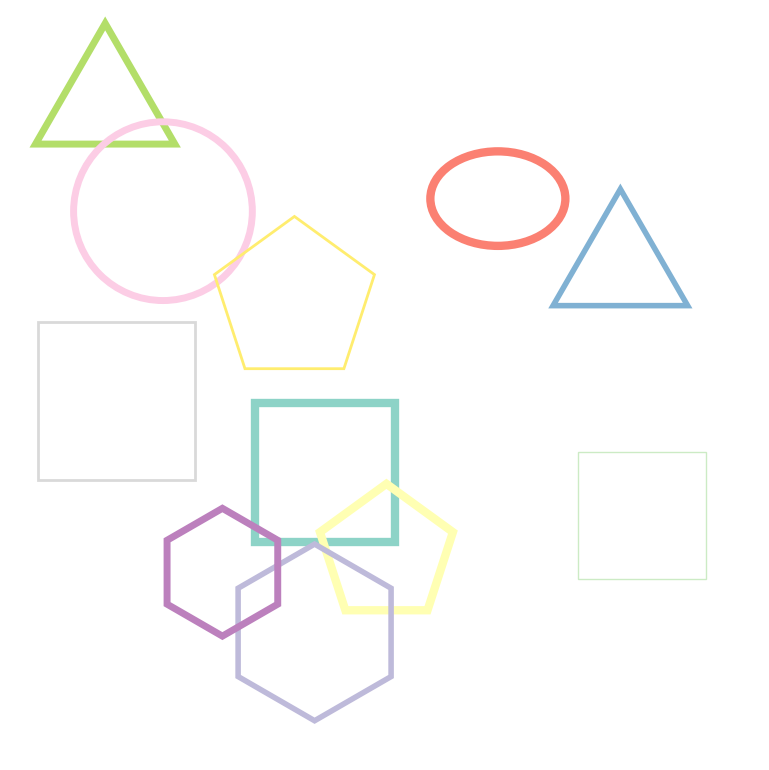[{"shape": "square", "thickness": 3, "radius": 0.45, "center": [0.422, 0.386]}, {"shape": "pentagon", "thickness": 3, "radius": 0.45, "center": [0.502, 0.281]}, {"shape": "hexagon", "thickness": 2, "radius": 0.57, "center": [0.409, 0.179]}, {"shape": "oval", "thickness": 3, "radius": 0.44, "center": [0.647, 0.742]}, {"shape": "triangle", "thickness": 2, "radius": 0.5, "center": [0.806, 0.654]}, {"shape": "triangle", "thickness": 2.5, "radius": 0.52, "center": [0.137, 0.865]}, {"shape": "circle", "thickness": 2.5, "radius": 0.58, "center": [0.212, 0.726]}, {"shape": "square", "thickness": 1, "radius": 0.51, "center": [0.152, 0.479]}, {"shape": "hexagon", "thickness": 2.5, "radius": 0.41, "center": [0.289, 0.257]}, {"shape": "square", "thickness": 0.5, "radius": 0.41, "center": [0.834, 0.33]}, {"shape": "pentagon", "thickness": 1, "radius": 0.55, "center": [0.382, 0.61]}]